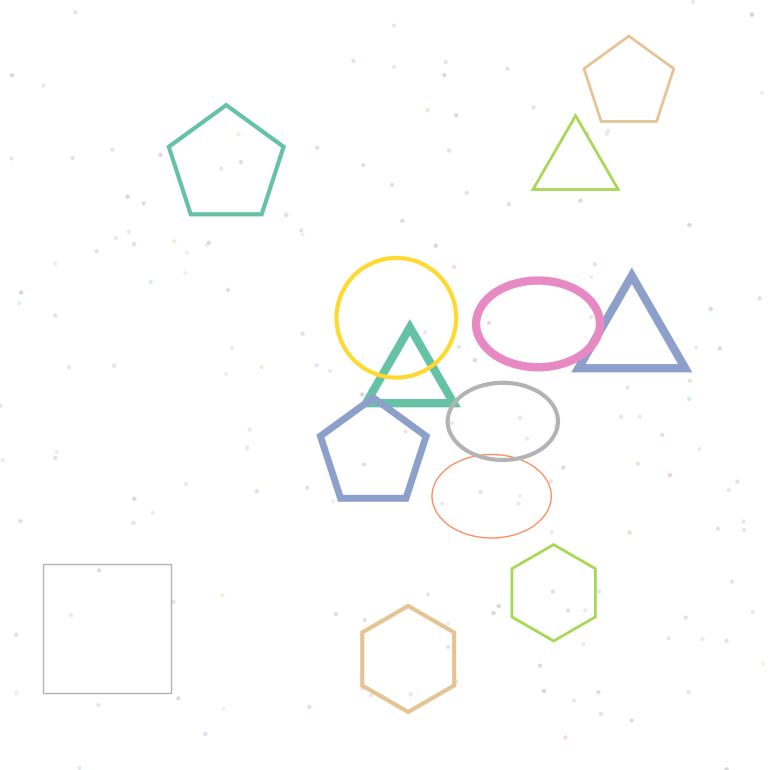[{"shape": "pentagon", "thickness": 1.5, "radius": 0.39, "center": [0.294, 0.785]}, {"shape": "triangle", "thickness": 3, "radius": 0.33, "center": [0.532, 0.509]}, {"shape": "oval", "thickness": 0.5, "radius": 0.39, "center": [0.638, 0.356]}, {"shape": "triangle", "thickness": 3, "radius": 0.4, "center": [0.821, 0.562]}, {"shape": "pentagon", "thickness": 2.5, "radius": 0.36, "center": [0.485, 0.411]}, {"shape": "oval", "thickness": 3, "radius": 0.4, "center": [0.699, 0.579]}, {"shape": "hexagon", "thickness": 1, "radius": 0.31, "center": [0.719, 0.23]}, {"shape": "triangle", "thickness": 1, "radius": 0.32, "center": [0.748, 0.786]}, {"shape": "circle", "thickness": 1.5, "radius": 0.39, "center": [0.515, 0.587]}, {"shape": "pentagon", "thickness": 1, "radius": 0.31, "center": [0.817, 0.892]}, {"shape": "hexagon", "thickness": 1.5, "radius": 0.34, "center": [0.53, 0.144]}, {"shape": "square", "thickness": 0.5, "radius": 0.42, "center": [0.139, 0.184]}, {"shape": "oval", "thickness": 1.5, "radius": 0.36, "center": [0.653, 0.453]}]